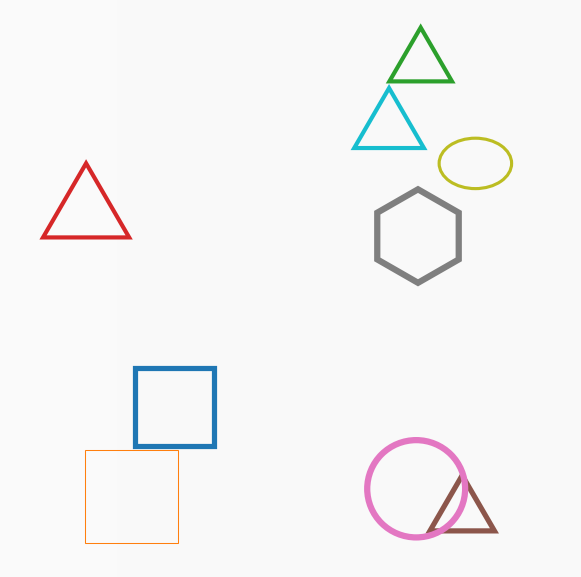[{"shape": "square", "thickness": 2.5, "radius": 0.34, "center": [0.3, 0.295]}, {"shape": "square", "thickness": 0.5, "radius": 0.4, "center": [0.227, 0.139]}, {"shape": "triangle", "thickness": 2, "radius": 0.31, "center": [0.724, 0.889]}, {"shape": "triangle", "thickness": 2, "radius": 0.43, "center": [0.148, 0.631]}, {"shape": "triangle", "thickness": 2.5, "radius": 0.32, "center": [0.795, 0.112]}, {"shape": "circle", "thickness": 3, "radius": 0.42, "center": [0.716, 0.153]}, {"shape": "hexagon", "thickness": 3, "radius": 0.4, "center": [0.719, 0.59]}, {"shape": "oval", "thickness": 1.5, "radius": 0.31, "center": [0.818, 0.716]}, {"shape": "triangle", "thickness": 2, "radius": 0.35, "center": [0.669, 0.777]}]